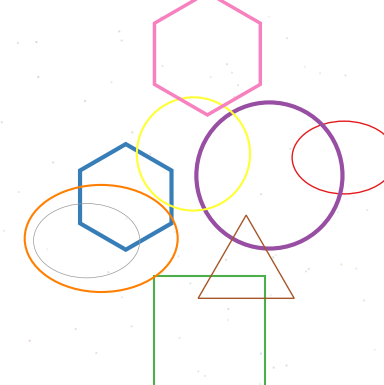[{"shape": "oval", "thickness": 1, "radius": 0.67, "center": [0.894, 0.591]}, {"shape": "hexagon", "thickness": 3, "radius": 0.69, "center": [0.327, 0.489]}, {"shape": "square", "thickness": 1.5, "radius": 0.72, "center": [0.544, 0.139]}, {"shape": "circle", "thickness": 3, "radius": 0.95, "center": [0.7, 0.544]}, {"shape": "oval", "thickness": 1.5, "radius": 0.99, "center": [0.263, 0.381]}, {"shape": "circle", "thickness": 1.5, "radius": 0.74, "center": [0.502, 0.6]}, {"shape": "triangle", "thickness": 1, "radius": 0.72, "center": [0.639, 0.297]}, {"shape": "hexagon", "thickness": 2.5, "radius": 0.79, "center": [0.539, 0.86]}, {"shape": "oval", "thickness": 0.5, "radius": 0.69, "center": [0.225, 0.375]}]